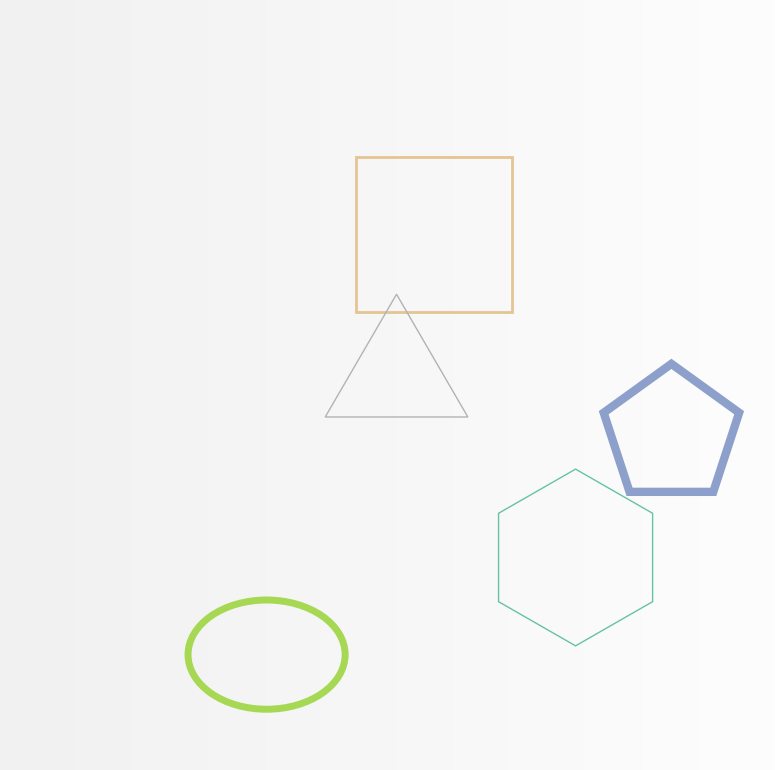[{"shape": "hexagon", "thickness": 0.5, "radius": 0.57, "center": [0.743, 0.276]}, {"shape": "pentagon", "thickness": 3, "radius": 0.46, "center": [0.866, 0.436]}, {"shape": "oval", "thickness": 2.5, "radius": 0.51, "center": [0.344, 0.15]}, {"shape": "square", "thickness": 1, "radius": 0.5, "center": [0.56, 0.696]}, {"shape": "triangle", "thickness": 0.5, "radius": 0.53, "center": [0.512, 0.512]}]